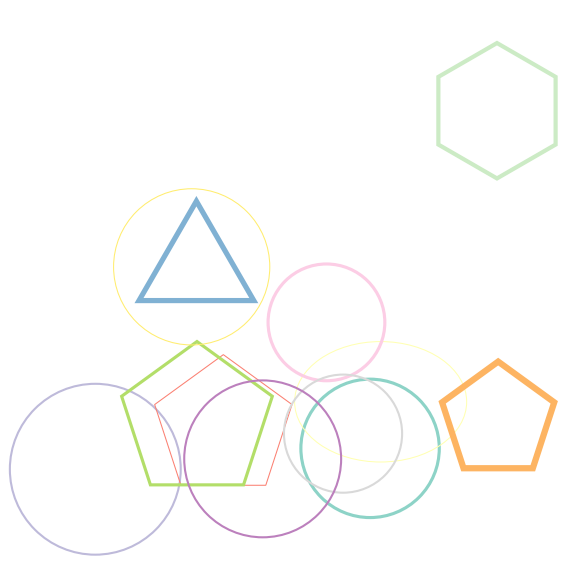[{"shape": "circle", "thickness": 1.5, "radius": 0.6, "center": [0.641, 0.223]}, {"shape": "oval", "thickness": 0.5, "radius": 0.74, "center": [0.659, 0.303]}, {"shape": "circle", "thickness": 1, "radius": 0.74, "center": [0.165, 0.187]}, {"shape": "pentagon", "thickness": 0.5, "radius": 0.63, "center": [0.387, 0.26]}, {"shape": "triangle", "thickness": 2.5, "radius": 0.57, "center": [0.34, 0.536]}, {"shape": "pentagon", "thickness": 3, "radius": 0.51, "center": [0.863, 0.271]}, {"shape": "pentagon", "thickness": 1.5, "radius": 0.69, "center": [0.341, 0.271]}, {"shape": "circle", "thickness": 1.5, "radius": 0.51, "center": [0.565, 0.441]}, {"shape": "circle", "thickness": 1, "radius": 0.51, "center": [0.594, 0.248]}, {"shape": "circle", "thickness": 1, "radius": 0.68, "center": [0.455, 0.205]}, {"shape": "hexagon", "thickness": 2, "radius": 0.59, "center": [0.861, 0.807]}, {"shape": "circle", "thickness": 0.5, "radius": 0.68, "center": [0.332, 0.537]}]